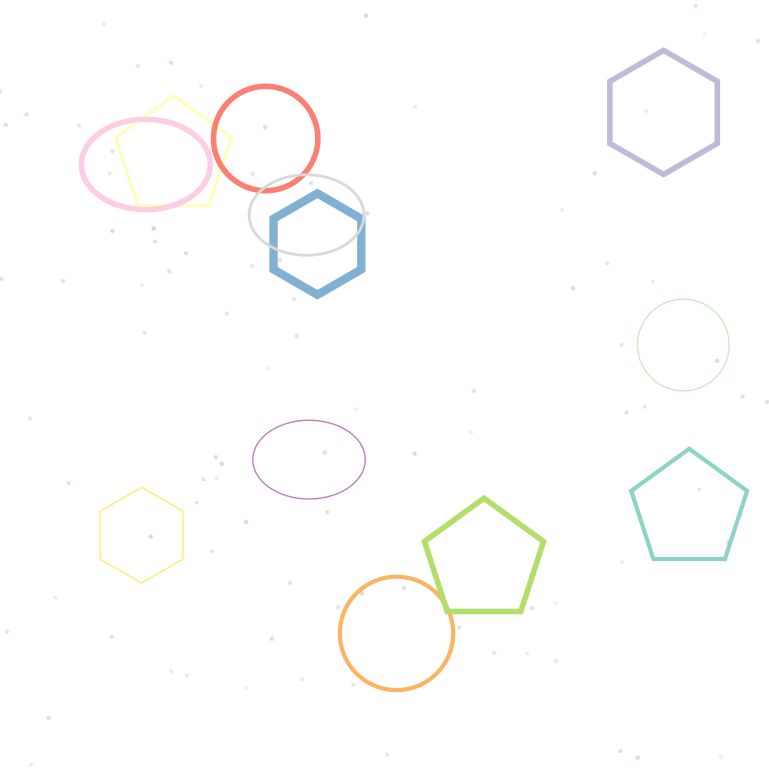[{"shape": "pentagon", "thickness": 1.5, "radius": 0.4, "center": [0.895, 0.338]}, {"shape": "pentagon", "thickness": 1, "radius": 0.39, "center": [0.225, 0.797]}, {"shape": "hexagon", "thickness": 2, "radius": 0.4, "center": [0.862, 0.854]}, {"shape": "circle", "thickness": 2, "radius": 0.34, "center": [0.345, 0.82]}, {"shape": "hexagon", "thickness": 3, "radius": 0.33, "center": [0.412, 0.683]}, {"shape": "circle", "thickness": 1.5, "radius": 0.37, "center": [0.515, 0.177]}, {"shape": "pentagon", "thickness": 2, "radius": 0.41, "center": [0.629, 0.272]}, {"shape": "oval", "thickness": 2, "radius": 0.42, "center": [0.189, 0.786]}, {"shape": "oval", "thickness": 1, "radius": 0.37, "center": [0.398, 0.721]}, {"shape": "oval", "thickness": 0.5, "radius": 0.37, "center": [0.401, 0.403]}, {"shape": "circle", "thickness": 0.5, "radius": 0.3, "center": [0.887, 0.552]}, {"shape": "hexagon", "thickness": 0.5, "radius": 0.31, "center": [0.184, 0.305]}]